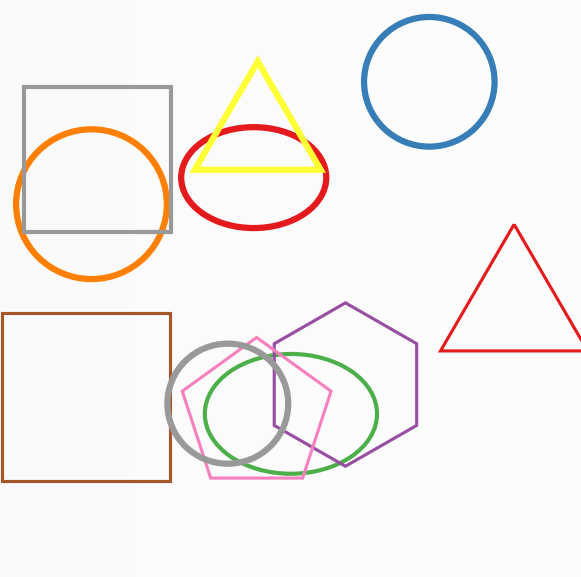[{"shape": "triangle", "thickness": 1.5, "radius": 0.73, "center": [0.884, 0.465]}, {"shape": "oval", "thickness": 3, "radius": 0.62, "center": [0.437, 0.692]}, {"shape": "circle", "thickness": 3, "radius": 0.56, "center": [0.739, 0.857]}, {"shape": "oval", "thickness": 2, "radius": 0.74, "center": [0.501, 0.282]}, {"shape": "hexagon", "thickness": 1.5, "radius": 0.71, "center": [0.594, 0.333]}, {"shape": "circle", "thickness": 3, "radius": 0.65, "center": [0.157, 0.646]}, {"shape": "triangle", "thickness": 3, "radius": 0.63, "center": [0.443, 0.768]}, {"shape": "square", "thickness": 1.5, "radius": 0.72, "center": [0.147, 0.312]}, {"shape": "pentagon", "thickness": 1.5, "radius": 0.67, "center": [0.442, 0.28]}, {"shape": "circle", "thickness": 3, "radius": 0.52, "center": [0.392, 0.3]}, {"shape": "square", "thickness": 2, "radius": 0.63, "center": [0.168, 0.723]}]